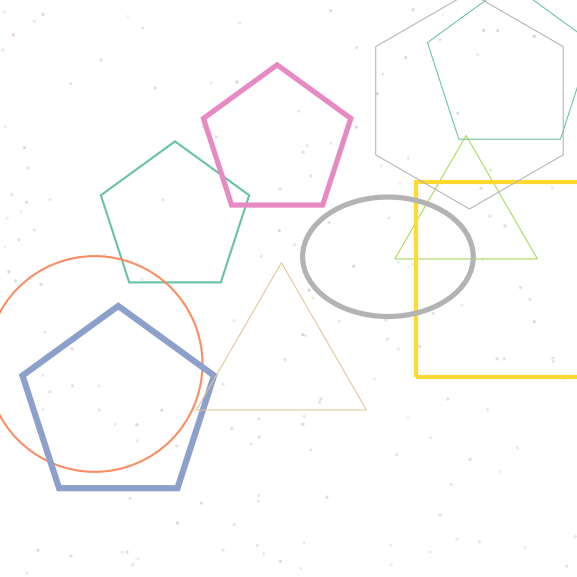[{"shape": "pentagon", "thickness": 1, "radius": 0.67, "center": [0.303, 0.619]}, {"shape": "pentagon", "thickness": 0.5, "radius": 0.75, "center": [0.883, 0.879]}, {"shape": "circle", "thickness": 1, "radius": 0.93, "center": [0.164, 0.369]}, {"shape": "pentagon", "thickness": 3, "radius": 0.87, "center": [0.205, 0.295]}, {"shape": "pentagon", "thickness": 2.5, "radius": 0.67, "center": [0.48, 0.753]}, {"shape": "triangle", "thickness": 0.5, "radius": 0.71, "center": [0.807, 0.622]}, {"shape": "square", "thickness": 2, "radius": 0.85, "center": [0.889, 0.515]}, {"shape": "triangle", "thickness": 0.5, "radius": 0.85, "center": [0.487, 0.374]}, {"shape": "hexagon", "thickness": 0.5, "radius": 0.94, "center": [0.813, 0.825]}, {"shape": "oval", "thickness": 2.5, "radius": 0.74, "center": [0.672, 0.555]}]